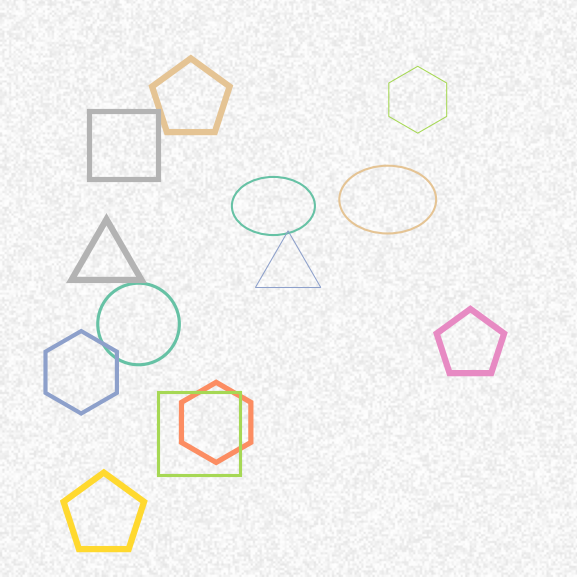[{"shape": "circle", "thickness": 1.5, "radius": 0.35, "center": [0.24, 0.438]}, {"shape": "oval", "thickness": 1, "radius": 0.36, "center": [0.473, 0.642]}, {"shape": "hexagon", "thickness": 2.5, "radius": 0.35, "center": [0.374, 0.268]}, {"shape": "hexagon", "thickness": 2, "radius": 0.36, "center": [0.141, 0.354]}, {"shape": "triangle", "thickness": 0.5, "radius": 0.33, "center": [0.499, 0.534]}, {"shape": "pentagon", "thickness": 3, "radius": 0.31, "center": [0.815, 0.403]}, {"shape": "hexagon", "thickness": 0.5, "radius": 0.29, "center": [0.723, 0.826]}, {"shape": "square", "thickness": 1.5, "radius": 0.36, "center": [0.345, 0.249]}, {"shape": "pentagon", "thickness": 3, "radius": 0.37, "center": [0.18, 0.108]}, {"shape": "oval", "thickness": 1, "radius": 0.42, "center": [0.671, 0.654]}, {"shape": "pentagon", "thickness": 3, "radius": 0.35, "center": [0.33, 0.827]}, {"shape": "square", "thickness": 2.5, "radius": 0.3, "center": [0.214, 0.748]}, {"shape": "triangle", "thickness": 3, "radius": 0.35, "center": [0.184, 0.549]}]